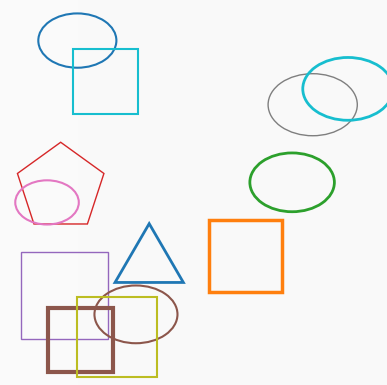[{"shape": "oval", "thickness": 1.5, "radius": 0.5, "center": [0.2, 0.895]}, {"shape": "triangle", "thickness": 2, "radius": 0.51, "center": [0.385, 0.317]}, {"shape": "square", "thickness": 2.5, "radius": 0.47, "center": [0.633, 0.334]}, {"shape": "oval", "thickness": 2, "radius": 0.55, "center": [0.754, 0.526]}, {"shape": "pentagon", "thickness": 1, "radius": 0.59, "center": [0.157, 0.513]}, {"shape": "square", "thickness": 1, "radius": 0.56, "center": [0.167, 0.233]}, {"shape": "oval", "thickness": 1.5, "radius": 0.54, "center": [0.351, 0.183]}, {"shape": "square", "thickness": 3, "radius": 0.42, "center": [0.207, 0.117]}, {"shape": "oval", "thickness": 1.5, "radius": 0.41, "center": [0.121, 0.474]}, {"shape": "oval", "thickness": 1, "radius": 0.58, "center": [0.807, 0.728]}, {"shape": "square", "thickness": 1.5, "radius": 0.52, "center": [0.302, 0.125]}, {"shape": "square", "thickness": 1.5, "radius": 0.42, "center": [0.273, 0.788]}, {"shape": "oval", "thickness": 2, "radius": 0.58, "center": [0.898, 0.769]}]